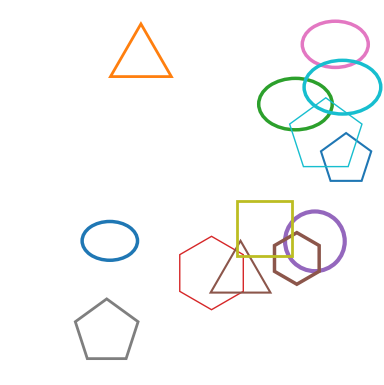[{"shape": "oval", "thickness": 2.5, "radius": 0.36, "center": [0.285, 0.374]}, {"shape": "pentagon", "thickness": 1.5, "radius": 0.34, "center": [0.899, 0.586]}, {"shape": "triangle", "thickness": 2, "radius": 0.46, "center": [0.366, 0.847]}, {"shape": "oval", "thickness": 2.5, "radius": 0.48, "center": [0.767, 0.73]}, {"shape": "hexagon", "thickness": 1, "radius": 0.48, "center": [0.549, 0.291]}, {"shape": "circle", "thickness": 3, "radius": 0.39, "center": [0.818, 0.373]}, {"shape": "hexagon", "thickness": 2.5, "radius": 0.34, "center": [0.771, 0.329]}, {"shape": "triangle", "thickness": 1.5, "radius": 0.45, "center": [0.625, 0.285]}, {"shape": "oval", "thickness": 2.5, "radius": 0.43, "center": [0.871, 0.885]}, {"shape": "pentagon", "thickness": 2, "radius": 0.43, "center": [0.277, 0.138]}, {"shape": "square", "thickness": 2, "radius": 0.36, "center": [0.686, 0.407]}, {"shape": "oval", "thickness": 2.5, "radius": 0.5, "center": [0.889, 0.774]}, {"shape": "pentagon", "thickness": 1, "radius": 0.49, "center": [0.846, 0.647]}]